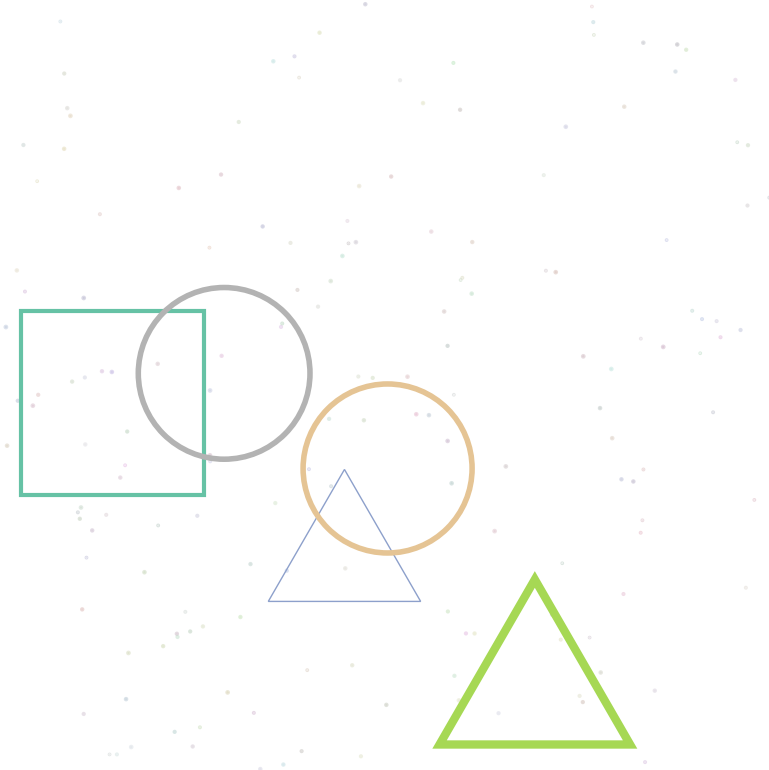[{"shape": "square", "thickness": 1.5, "radius": 0.59, "center": [0.146, 0.477]}, {"shape": "triangle", "thickness": 0.5, "radius": 0.57, "center": [0.447, 0.276]}, {"shape": "triangle", "thickness": 3, "radius": 0.71, "center": [0.695, 0.105]}, {"shape": "circle", "thickness": 2, "radius": 0.55, "center": [0.503, 0.392]}, {"shape": "circle", "thickness": 2, "radius": 0.56, "center": [0.291, 0.515]}]